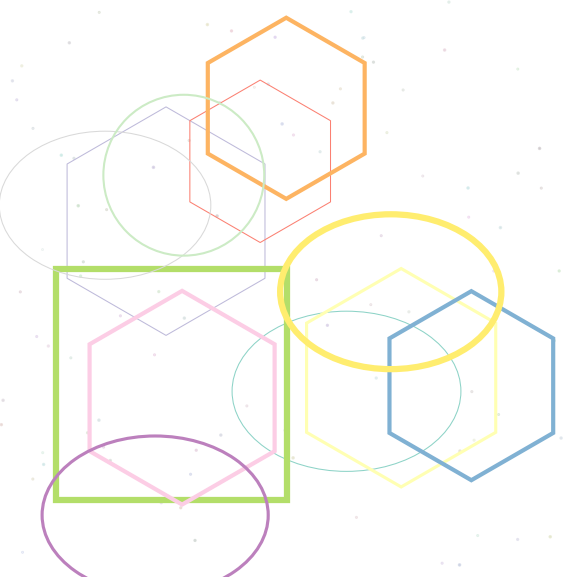[{"shape": "oval", "thickness": 0.5, "radius": 0.99, "center": [0.6, 0.322]}, {"shape": "hexagon", "thickness": 1.5, "radius": 0.95, "center": [0.695, 0.345]}, {"shape": "hexagon", "thickness": 0.5, "radius": 0.99, "center": [0.288, 0.616]}, {"shape": "hexagon", "thickness": 0.5, "radius": 0.7, "center": [0.451, 0.72]}, {"shape": "hexagon", "thickness": 2, "radius": 0.82, "center": [0.816, 0.331]}, {"shape": "hexagon", "thickness": 2, "radius": 0.78, "center": [0.496, 0.812]}, {"shape": "square", "thickness": 3, "radius": 1.0, "center": [0.296, 0.333]}, {"shape": "hexagon", "thickness": 2, "radius": 0.92, "center": [0.315, 0.31]}, {"shape": "oval", "thickness": 0.5, "radius": 0.92, "center": [0.182, 0.644]}, {"shape": "oval", "thickness": 1.5, "radius": 0.98, "center": [0.269, 0.107]}, {"shape": "circle", "thickness": 1, "radius": 0.7, "center": [0.318, 0.696]}, {"shape": "oval", "thickness": 3, "radius": 0.96, "center": [0.677, 0.494]}]